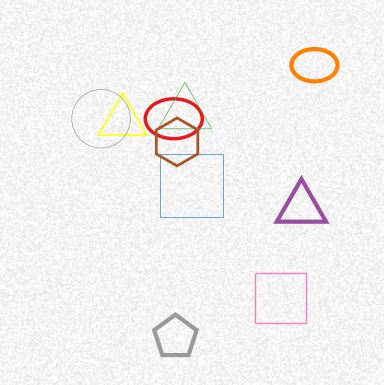[{"shape": "oval", "thickness": 2.5, "radius": 0.37, "center": [0.451, 0.692]}, {"shape": "square", "thickness": 0.5, "radius": 0.41, "center": [0.497, 0.517]}, {"shape": "triangle", "thickness": 0.5, "radius": 0.4, "center": [0.48, 0.706]}, {"shape": "triangle", "thickness": 3, "radius": 0.37, "center": [0.783, 0.461]}, {"shape": "oval", "thickness": 3, "radius": 0.3, "center": [0.817, 0.831]}, {"shape": "triangle", "thickness": 1.5, "radius": 0.36, "center": [0.319, 0.685]}, {"shape": "hexagon", "thickness": 2, "radius": 0.31, "center": [0.46, 0.631]}, {"shape": "square", "thickness": 1, "radius": 0.33, "center": [0.729, 0.226]}, {"shape": "circle", "thickness": 0.5, "radius": 0.38, "center": [0.263, 0.692]}, {"shape": "pentagon", "thickness": 3, "radius": 0.29, "center": [0.456, 0.125]}]